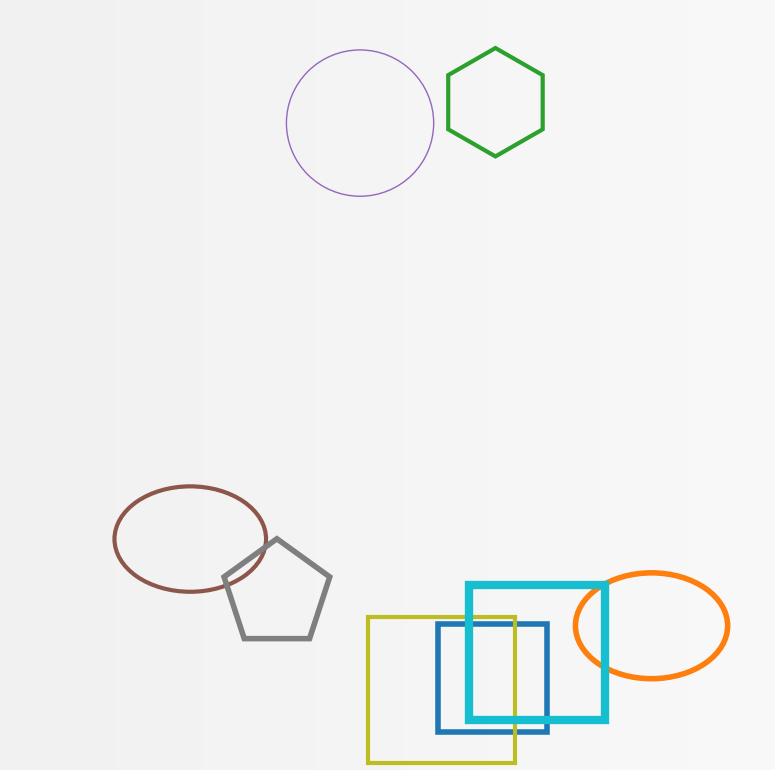[{"shape": "square", "thickness": 2, "radius": 0.35, "center": [0.636, 0.119]}, {"shape": "oval", "thickness": 2, "radius": 0.49, "center": [0.841, 0.187]}, {"shape": "hexagon", "thickness": 1.5, "radius": 0.35, "center": [0.639, 0.867]}, {"shape": "circle", "thickness": 0.5, "radius": 0.48, "center": [0.465, 0.84]}, {"shape": "oval", "thickness": 1.5, "radius": 0.49, "center": [0.246, 0.3]}, {"shape": "pentagon", "thickness": 2, "radius": 0.36, "center": [0.357, 0.229]}, {"shape": "square", "thickness": 1.5, "radius": 0.48, "center": [0.569, 0.104]}, {"shape": "square", "thickness": 3, "radius": 0.44, "center": [0.693, 0.153]}]